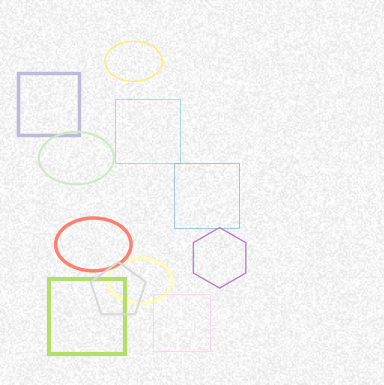[{"shape": "square", "thickness": 0.5, "radius": 0.42, "center": [0.383, 0.66]}, {"shape": "oval", "thickness": 2, "radius": 0.42, "center": [0.364, 0.271]}, {"shape": "square", "thickness": 2.5, "radius": 0.4, "center": [0.125, 0.73]}, {"shape": "oval", "thickness": 2.5, "radius": 0.49, "center": [0.243, 0.365]}, {"shape": "square", "thickness": 0.5, "radius": 0.42, "center": [0.537, 0.492]}, {"shape": "square", "thickness": 3, "radius": 0.49, "center": [0.226, 0.178]}, {"shape": "square", "thickness": 0.5, "radius": 0.37, "center": [0.472, 0.162]}, {"shape": "pentagon", "thickness": 1.5, "radius": 0.38, "center": [0.307, 0.245]}, {"shape": "hexagon", "thickness": 1, "radius": 0.39, "center": [0.57, 0.33]}, {"shape": "oval", "thickness": 1.5, "radius": 0.49, "center": [0.198, 0.589]}, {"shape": "oval", "thickness": 1, "radius": 0.37, "center": [0.347, 0.841]}]